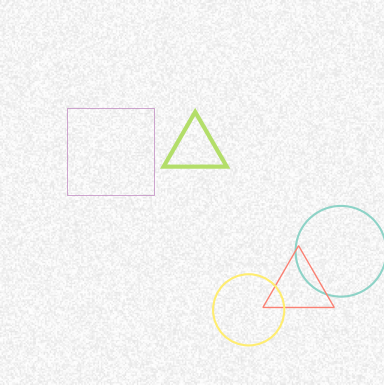[{"shape": "circle", "thickness": 1.5, "radius": 0.59, "center": [0.886, 0.347]}, {"shape": "triangle", "thickness": 1, "radius": 0.53, "center": [0.776, 0.255]}, {"shape": "triangle", "thickness": 3, "radius": 0.47, "center": [0.507, 0.615]}, {"shape": "square", "thickness": 0.5, "radius": 0.56, "center": [0.287, 0.607]}, {"shape": "circle", "thickness": 1.5, "radius": 0.46, "center": [0.646, 0.195]}]